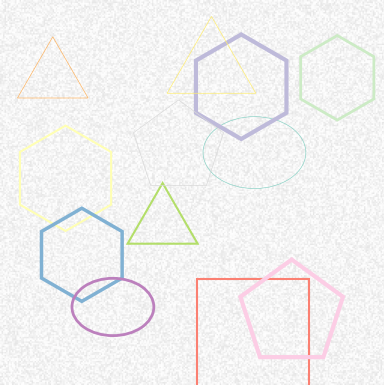[{"shape": "oval", "thickness": 0.5, "radius": 0.67, "center": [0.661, 0.604]}, {"shape": "hexagon", "thickness": 1.5, "radius": 0.68, "center": [0.17, 0.537]}, {"shape": "hexagon", "thickness": 3, "radius": 0.68, "center": [0.627, 0.775]}, {"shape": "square", "thickness": 1.5, "radius": 0.73, "center": [0.657, 0.129]}, {"shape": "hexagon", "thickness": 2.5, "radius": 0.6, "center": [0.213, 0.338]}, {"shape": "triangle", "thickness": 0.5, "radius": 0.53, "center": [0.137, 0.798]}, {"shape": "triangle", "thickness": 1.5, "radius": 0.53, "center": [0.422, 0.42]}, {"shape": "pentagon", "thickness": 3, "radius": 0.7, "center": [0.758, 0.186]}, {"shape": "pentagon", "thickness": 0.5, "radius": 0.61, "center": [0.464, 0.617]}, {"shape": "oval", "thickness": 2, "radius": 0.53, "center": [0.293, 0.203]}, {"shape": "hexagon", "thickness": 2, "radius": 0.55, "center": [0.876, 0.798]}, {"shape": "triangle", "thickness": 0.5, "radius": 0.67, "center": [0.549, 0.824]}]